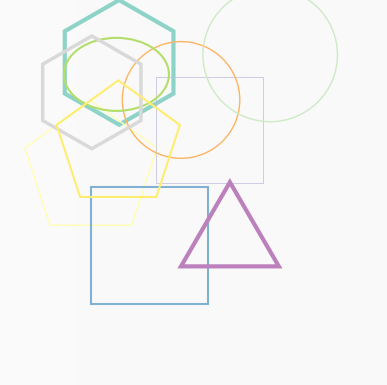[{"shape": "hexagon", "thickness": 3, "radius": 0.81, "center": [0.307, 0.838]}, {"shape": "pentagon", "thickness": 1, "radius": 0.9, "center": [0.235, 0.56]}, {"shape": "square", "thickness": 0.5, "radius": 0.69, "center": [0.541, 0.663]}, {"shape": "square", "thickness": 1.5, "radius": 0.76, "center": [0.386, 0.363]}, {"shape": "circle", "thickness": 1, "radius": 0.76, "center": [0.467, 0.74]}, {"shape": "oval", "thickness": 1.5, "radius": 0.68, "center": [0.3, 0.807]}, {"shape": "hexagon", "thickness": 2.5, "radius": 0.73, "center": [0.237, 0.76]}, {"shape": "triangle", "thickness": 3, "radius": 0.73, "center": [0.593, 0.381]}, {"shape": "circle", "thickness": 1, "radius": 0.87, "center": [0.697, 0.858]}, {"shape": "pentagon", "thickness": 1.5, "radius": 0.84, "center": [0.305, 0.624]}]